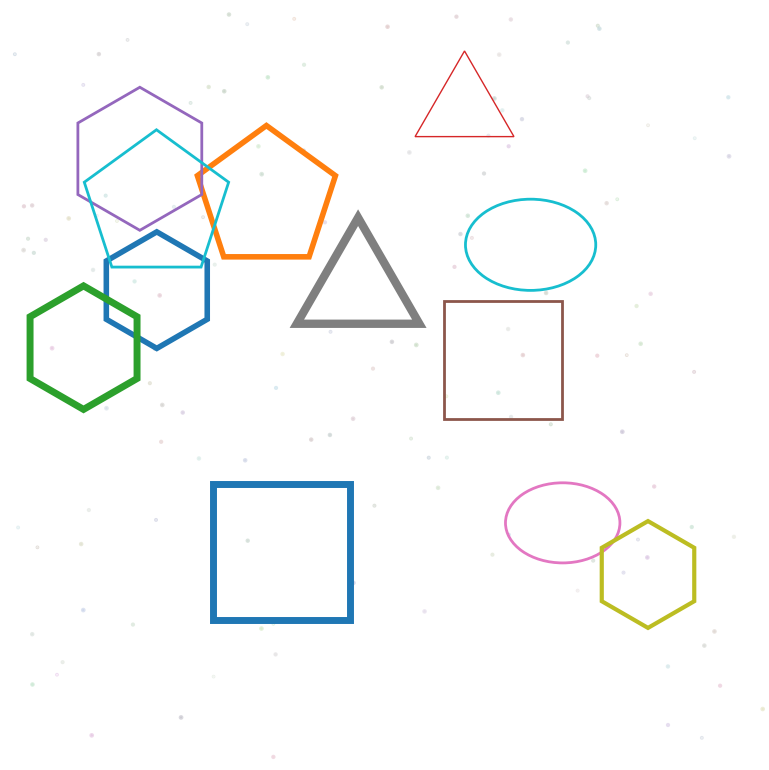[{"shape": "square", "thickness": 2.5, "radius": 0.44, "center": [0.366, 0.283]}, {"shape": "hexagon", "thickness": 2, "radius": 0.38, "center": [0.204, 0.623]}, {"shape": "pentagon", "thickness": 2, "radius": 0.47, "center": [0.346, 0.743]}, {"shape": "hexagon", "thickness": 2.5, "radius": 0.4, "center": [0.109, 0.549]}, {"shape": "triangle", "thickness": 0.5, "radius": 0.37, "center": [0.603, 0.86]}, {"shape": "hexagon", "thickness": 1, "radius": 0.46, "center": [0.182, 0.794]}, {"shape": "square", "thickness": 1, "radius": 0.38, "center": [0.654, 0.533]}, {"shape": "oval", "thickness": 1, "radius": 0.37, "center": [0.731, 0.321]}, {"shape": "triangle", "thickness": 3, "radius": 0.46, "center": [0.465, 0.625]}, {"shape": "hexagon", "thickness": 1.5, "radius": 0.35, "center": [0.842, 0.254]}, {"shape": "oval", "thickness": 1, "radius": 0.42, "center": [0.689, 0.682]}, {"shape": "pentagon", "thickness": 1, "radius": 0.49, "center": [0.203, 0.733]}]